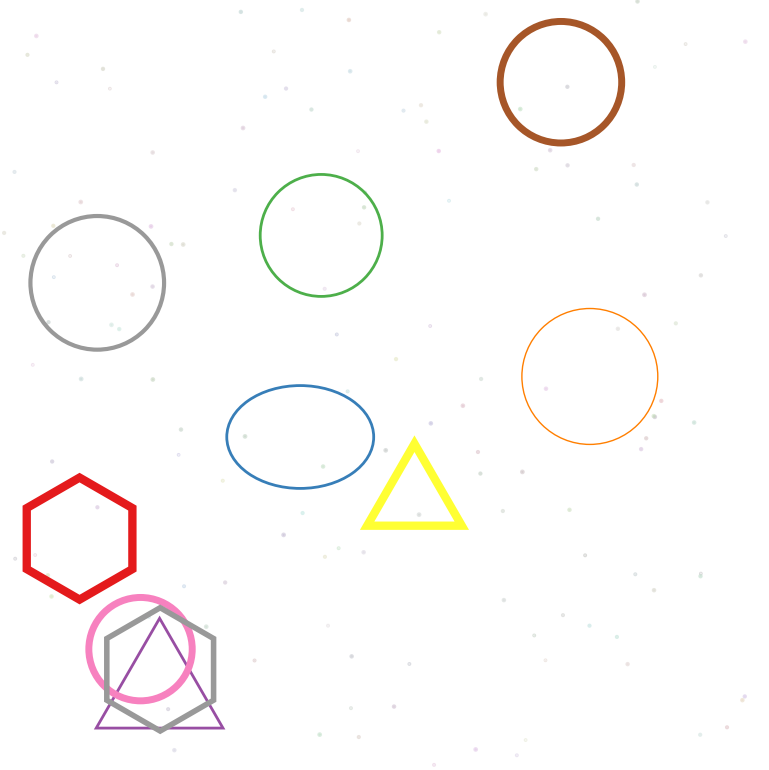[{"shape": "hexagon", "thickness": 3, "radius": 0.4, "center": [0.103, 0.301]}, {"shape": "oval", "thickness": 1, "radius": 0.48, "center": [0.39, 0.432]}, {"shape": "circle", "thickness": 1, "radius": 0.4, "center": [0.417, 0.694]}, {"shape": "triangle", "thickness": 1, "radius": 0.48, "center": [0.207, 0.102]}, {"shape": "circle", "thickness": 0.5, "radius": 0.44, "center": [0.766, 0.511]}, {"shape": "triangle", "thickness": 3, "radius": 0.35, "center": [0.538, 0.353]}, {"shape": "circle", "thickness": 2.5, "radius": 0.39, "center": [0.728, 0.893]}, {"shape": "circle", "thickness": 2.5, "radius": 0.34, "center": [0.183, 0.157]}, {"shape": "circle", "thickness": 1.5, "radius": 0.43, "center": [0.126, 0.633]}, {"shape": "hexagon", "thickness": 2, "radius": 0.4, "center": [0.208, 0.131]}]